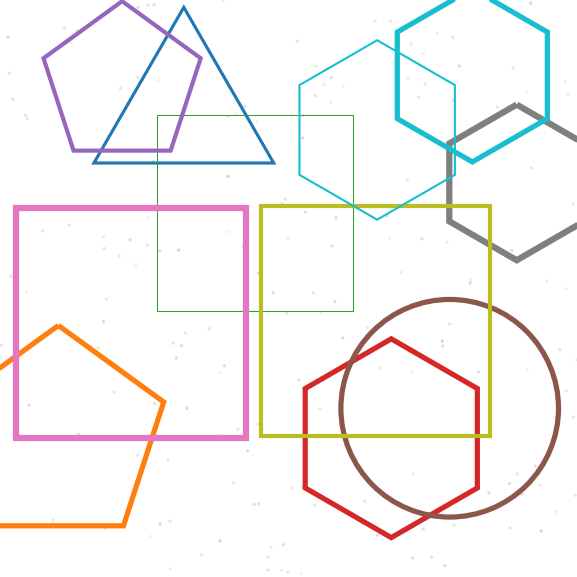[{"shape": "triangle", "thickness": 1.5, "radius": 0.9, "center": [0.318, 0.807]}, {"shape": "pentagon", "thickness": 2.5, "radius": 0.96, "center": [0.101, 0.244]}, {"shape": "square", "thickness": 0.5, "radius": 0.85, "center": [0.442, 0.63]}, {"shape": "hexagon", "thickness": 2.5, "radius": 0.86, "center": [0.678, 0.24]}, {"shape": "pentagon", "thickness": 2, "radius": 0.72, "center": [0.211, 0.854]}, {"shape": "circle", "thickness": 2.5, "radius": 0.94, "center": [0.779, 0.292]}, {"shape": "square", "thickness": 3, "radius": 1.0, "center": [0.226, 0.44]}, {"shape": "hexagon", "thickness": 3, "radius": 0.67, "center": [0.895, 0.683]}, {"shape": "square", "thickness": 2, "radius": 0.99, "center": [0.65, 0.443]}, {"shape": "hexagon", "thickness": 2.5, "radius": 0.75, "center": [0.818, 0.869]}, {"shape": "hexagon", "thickness": 1, "radius": 0.78, "center": [0.653, 0.774]}]